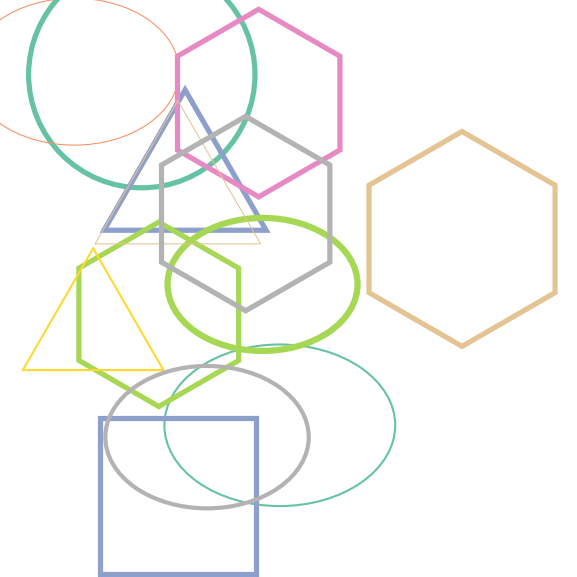[{"shape": "oval", "thickness": 1, "radius": 1.0, "center": [0.484, 0.263]}, {"shape": "circle", "thickness": 2.5, "radius": 0.98, "center": [0.246, 0.87]}, {"shape": "oval", "thickness": 0.5, "radius": 0.91, "center": [0.129, 0.875]}, {"shape": "square", "thickness": 2.5, "radius": 0.67, "center": [0.309, 0.14]}, {"shape": "triangle", "thickness": 2.5, "radius": 0.81, "center": [0.32, 0.681]}, {"shape": "hexagon", "thickness": 2.5, "radius": 0.81, "center": [0.448, 0.821]}, {"shape": "hexagon", "thickness": 2.5, "radius": 0.8, "center": [0.275, 0.455]}, {"shape": "oval", "thickness": 3, "radius": 0.82, "center": [0.455, 0.507]}, {"shape": "triangle", "thickness": 1, "radius": 0.7, "center": [0.161, 0.429]}, {"shape": "hexagon", "thickness": 2.5, "radius": 0.93, "center": [0.8, 0.585]}, {"shape": "triangle", "thickness": 0.5, "radius": 0.83, "center": [0.308, 0.66]}, {"shape": "oval", "thickness": 2, "radius": 0.88, "center": [0.359, 0.242]}, {"shape": "hexagon", "thickness": 2.5, "radius": 0.84, "center": [0.425, 0.629]}]